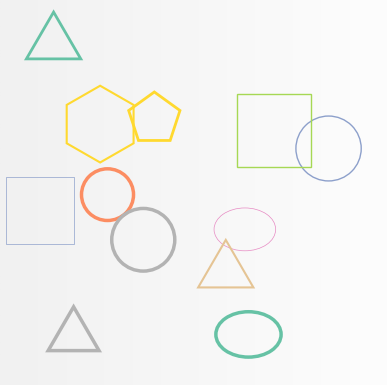[{"shape": "oval", "thickness": 2.5, "radius": 0.42, "center": [0.641, 0.131]}, {"shape": "triangle", "thickness": 2, "radius": 0.41, "center": [0.138, 0.888]}, {"shape": "circle", "thickness": 2.5, "radius": 0.34, "center": [0.277, 0.494]}, {"shape": "square", "thickness": 0.5, "radius": 0.44, "center": [0.103, 0.453]}, {"shape": "circle", "thickness": 1, "radius": 0.42, "center": [0.848, 0.614]}, {"shape": "oval", "thickness": 0.5, "radius": 0.4, "center": [0.632, 0.404]}, {"shape": "square", "thickness": 1, "radius": 0.48, "center": [0.708, 0.661]}, {"shape": "pentagon", "thickness": 2, "radius": 0.35, "center": [0.398, 0.691]}, {"shape": "hexagon", "thickness": 1.5, "radius": 0.5, "center": [0.258, 0.678]}, {"shape": "triangle", "thickness": 1.5, "radius": 0.41, "center": [0.583, 0.295]}, {"shape": "triangle", "thickness": 2.5, "radius": 0.38, "center": [0.19, 0.127]}, {"shape": "circle", "thickness": 2.5, "radius": 0.41, "center": [0.37, 0.377]}]